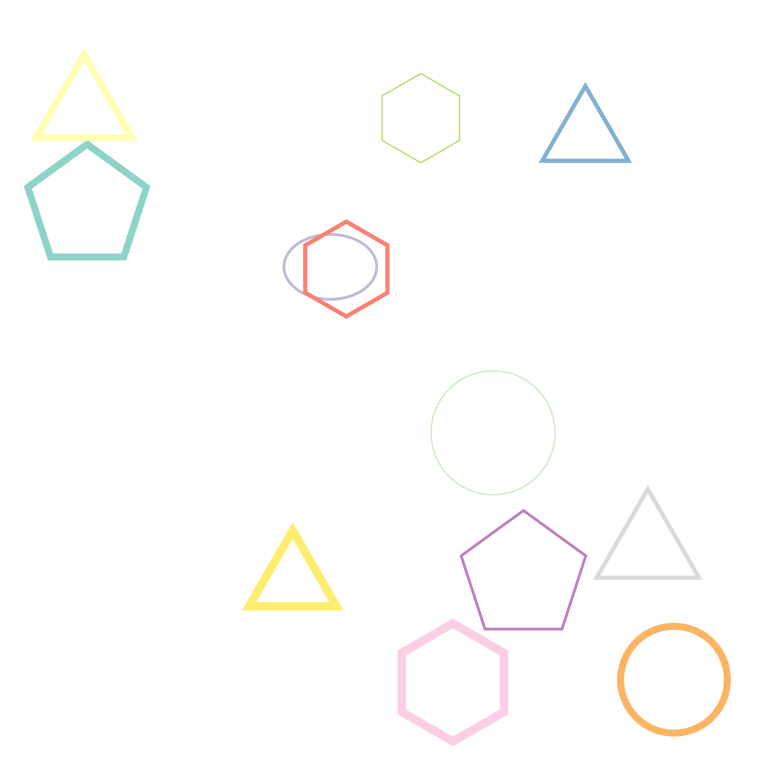[{"shape": "pentagon", "thickness": 2.5, "radius": 0.4, "center": [0.113, 0.732]}, {"shape": "triangle", "thickness": 2.5, "radius": 0.36, "center": [0.109, 0.857]}, {"shape": "oval", "thickness": 1, "radius": 0.3, "center": [0.429, 0.653]}, {"shape": "hexagon", "thickness": 1.5, "radius": 0.31, "center": [0.45, 0.651]}, {"shape": "triangle", "thickness": 1.5, "radius": 0.32, "center": [0.76, 0.824]}, {"shape": "circle", "thickness": 2.5, "radius": 0.35, "center": [0.875, 0.117]}, {"shape": "hexagon", "thickness": 0.5, "radius": 0.29, "center": [0.547, 0.847]}, {"shape": "hexagon", "thickness": 3, "radius": 0.38, "center": [0.588, 0.114]}, {"shape": "triangle", "thickness": 1.5, "radius": 0.38, "center": [0.841, 0.288]}, {"shape": "pentagon", "thickness": 1, "radius": 0.43, "center": [0.68, 0.252]}, {"shape": "circle", "thickness": 0.5, "radius": 0.4, "center": [0.64, 0.438]}, {"shape": "triangle", "thickness": 3, "radius": 0.33, "center": [0.38, 0.245]}]